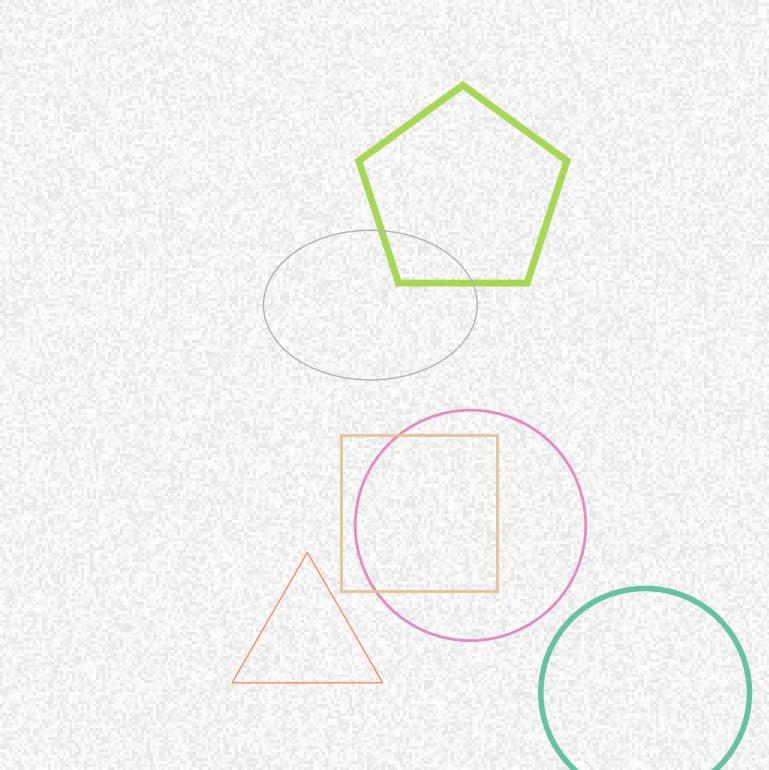[{"shape": "circle", "thickness": 2, "radius": 0.68, "center": [0.838, 0.1]}, {"shape": "triangle", "thickness": 0.5, "radius": 0.56, "center": [0.399, 0.17]}, {"shape": "circle", "thickness": 1, "radius": 0.75, "center": [0.611, 0.318]}, {"shape": "pentagon", "thickness": 2.5, "radius": 0.71, "center": [0.601, 0.747]}, {"shape": "square", "thickness": 1, "radius": 0.51, "center": [0.544, 0.334]}, {"shape": "oval", "thickness": 0.5, "radius": 0.69, "center": [0.481, 0.604]}]